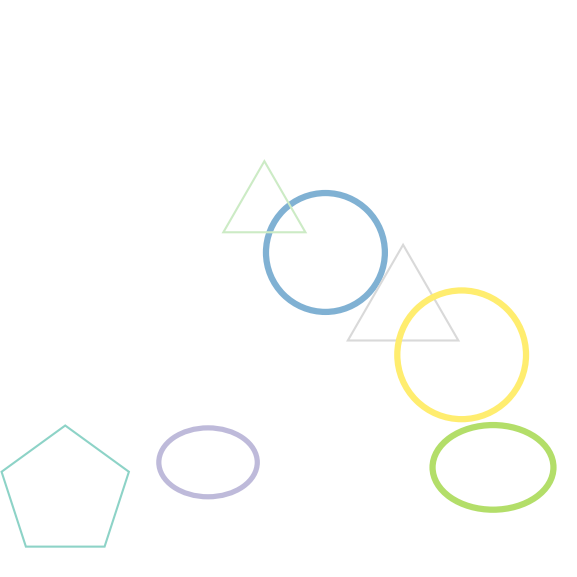[{"shape": "pentagon", "thickness": 1, "radius": 0.58, "center": [0.113, 0.146]}, {"shape": "oval", "thickness": 2.5, "radius": 0.43, "center": [0.36, 0.199]}, {"shape": "circle", "thickness": 3, "radius": 0.51, "center": [0.564, 0.562]}, {"shape": "oval", "thickness": 3, "radius": 0.52, "center": [0.854, 0.19]}, {"shape": "triangle", "thickness": 1, "radius": 0.55, "center": [0.698, 0.465]}, {"shape": "triangle", "thickness": 1, "radius": 0.41, "center": [0.458, 0.638]}, {"shape": "circle", "thickness": 3, "radius": 0.56, "center": [0.799, 0.385]}]